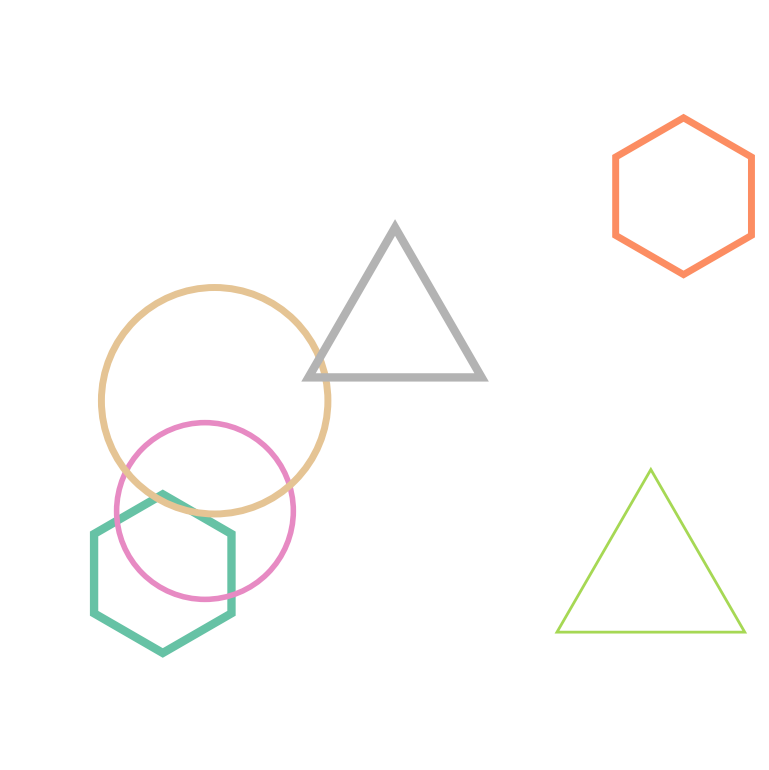[{"shape": "hexagon", "thickness": 3, "radius": 0.52, "center": [0.211, 0.255]}, {"shape": "hexagon", "thickness": 2.5, "radius": 0.51, "center": [0.888, 0.745]}, {"shape": "circle", "thickness": 2, "radius": 0.57, "center": [0.266, 0.336]}, {"shape": "triangle", "thickness": 1, "radius": 0.7, "center": [0.845, 0.249]}, {"shape": "circle", "thickness": 2.5, "radius": 0.74, "center": [0.279, 0.48]}, {"shape": "triangle", "thickness": 3, "radius": 0.65, "center": [0.513, 0.575]}]